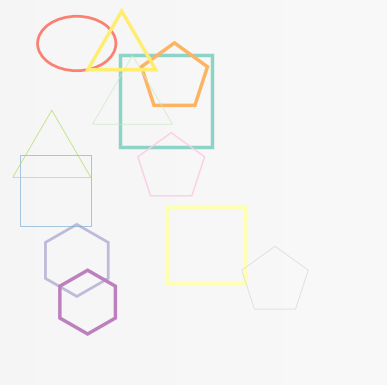[{"shape": "square", "thickness": 2.5, "radius": 0.6, "center": [0.429, 0.738]}, {"shape": "square", "thickness": 3, "radius": 0.5, "center": [0.531, 0.363]}, {"shape": "hexagon", "thickness": 2, "radius": 0.47, "center": [0.198, 0.324]}, {"shape": "oval", "thickness": 2, "radius": 0.51, "center": [0.198, 0.887]}, {"shape": "square", "thickness": 0.5, "radius": 0.46, "center": [0.142, 0.506]}, {"shape": "pentagon", "thickness": 2.5, "radius": 0.45, "center": [0.45, 0.799]}, {"shape": "triangle", "thickness": 0.5, "radius": 0.58, "center": [0.134, 0.597]}, {"shape": "pentagon", "thickness": 1, "radius": 0.45, "center": [0.442, 0.565]}, {"shape": "pentagon", "thickness": 0.5, "radius": 0.45, "center": [0.71, 0.27]}, {"shape": "hexagon", "thickness": 2.5, "radius": 0.41, "center": [0.226, 0.215]}, {"shape": "triangle", "thickness": 0.5, "radius": 0.6, "center": [0.342, 0.737]}, {"shape": "triangle", "thickness": 2.5, "radius": 0.51, "center": [0.314, 0.87]}]